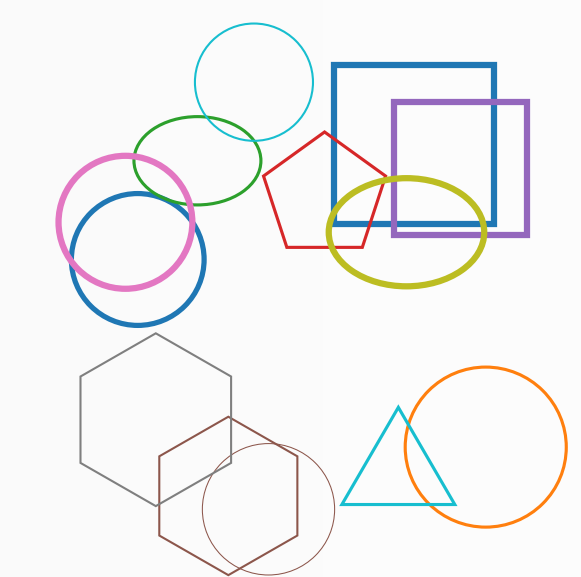[{"shape": "circle", "thickness": 2.5, "radius": 0.57, "center": [0.237, 0.55]}, {"shape": "square", "thickness": 3, "radius": 0.69, "center": [0.712, 0.749]}, {"shape": "circle", "thickness": 1.5, "radius": 0.69, "center": [0.836, 0.225]}, {"shape": "oval", "thickness": 1.5, "radius": 0.55, "center": [0.34, 0.721]}, {"shape": "pentagon", "thickness": 1.5, "radius": 0.55, "center": [0.558, 0.66]}, {"shape": "square", "thickness": 3, "radius": 0.57, "center": [0.793, 0.708]}, {"shape": "hexagon", "thickness": 1, "radius": 0.69, "center": [0.393, 0.14]}, {"shape": "circle", "thickness": 0.5, "radius": 0.57, "center": [0.462, 0.117]}, {"shape": "circle", "thickness": 3, "radius": 0.58, "center": [0.216, 0.614]}, {"shape": "hexagon", "thickness": 1, "radius": 0.75, "center": [0.268, 0.272]}, {"shape": "oval", "thickness": 3, "radius": 0.67, "center": [0.699, 0.597]}, {"shape": "circle", "thickness": 1, "radius": 0.51, "center": [0.437, 0.857]}, {"shape": "triangle", "thickness": 1.5, "radius": 0.56, "center": [0.685, 0.182]}]